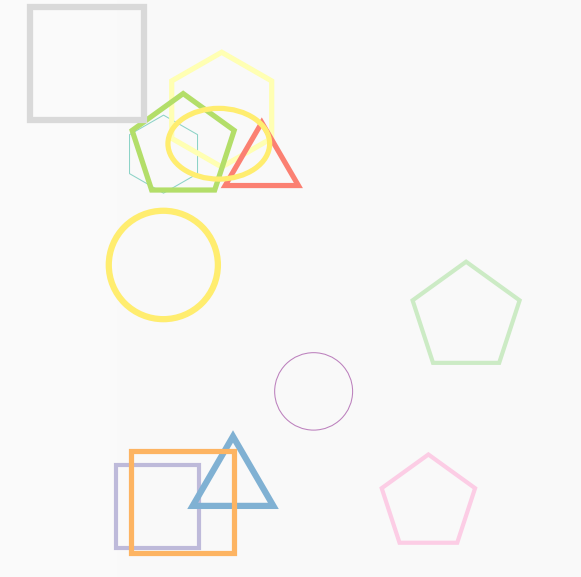[{"shape": "hexagon", "thickness": 0.5, "radius": 0.34, "center": [0.281, 0.732]}, {"shape": "hexagon", "thickness": 2.5, "radius": 0.5, "center": [0.381, 0.809]}, {"shape": "square", "thickness": 2, "radius": 0.36, "center": [0.271, 0.122]}, {"shape": "triangle", "thickness": 2.5, "radius": 0.36, "center": [0.45, 0.714]}, {"shape": "triangle", "thickness": 3, "radius": 0.4, "center": [0.401, 0.163]}, {"shape": "square", "thickness": 2.5, "radius": 0.44, "center": [0.315, 0.13]}, {"shape": "pentagon", "thickness": 2.5, "radius": 0.46, "center": [0.315, 0.745]}, {"shape": "pentagon", "thickness": 2, "radius": 0.42, "center": [0.737, 0.128]}, {"shape": "square", "thickness": 3, "radius": 0.49, "center": [0.149, 0.889]}, {"shape": "circle", "thickness": 0.5, "radius": 0.34, "center": [0.54, 0.321]}, {"shape": "pentagon", "thickness": 2, "radius": 0.48, "center": [0.802, 0.449]}, {"shape": "oval", "thickness": 2.5, "radius": 0.44, "center": [0.376, 0.75]}, {"shape": "circle", "thickness": 3, "radius": 0.47, "center": [0.281, 0.54]}]